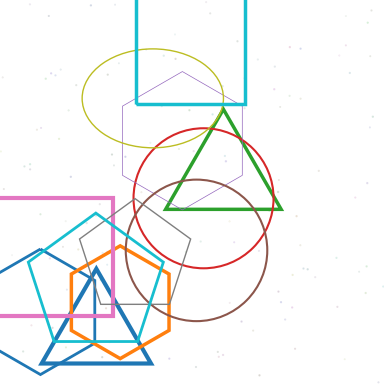[{"shape": "triangle", "thickness": 3, "radius": 0.82, "center": [0.25, 0.138]}, {"shape": "hexagon", "thickness": 2, "radius": 0.81, "center": [0.105, 0.19]}, {"shape": "hexagon", "thickness": 2.5, "radius": 0.73, "center": [0.312, 0.215]}, {"shape": "triangle", "thickness": 2.5, "radius": 0.87, "center": [0.58, 0.543]}, {"shape": "circle", "thickness": 1.5, "radius": 0.91, "center": [0.529, 0.485]}, {"shape": "hexagon", "thickness": 0.5, "radius": 0.9, "center": [0.474, 0.634]}, {"shape": "circle", "thickness": 1.5, "radius": 0.92, "center": [0.51, 0.35]}, {"shape": "square", "thickness": 3, "radius": 0.76, "center": [0.142, 0.333]}, {"shape": "pentagon", "thickness": 1, "radius": 0.76, "center": [0.351, 0.332]}, {"shape": "oval", "thickness": 1, "radius": 0.92, "center": [0.397, 0.745]}, {"shape": "pentagon", "thickness": 2, "radius": 0.92, "center": [0.249, 0.262]}, {"shape": "square", "thickness": 2.5, "radius": 0.71, "center": [0.494, 0.873]}]